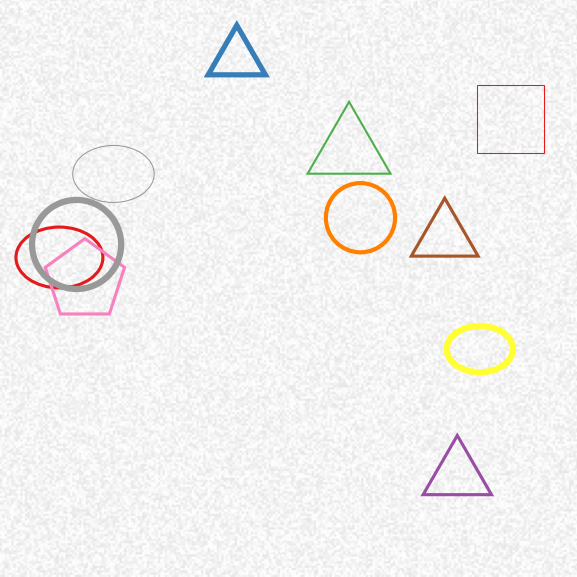[{"shape": "oval", "thickness": 1.5, "radius": 0.38, "center": [0.103, 0.553]}, {"shape": "square", "thickness": 0.5, "radius": 0.29, "center": [0.884, 0.793]}, {"shape": "triangle", "thickness": 2.5, "radius": 0.29, "center": [0.41, 0.898]}, {"shape": "triangle", "thickness": 1, "radius": 0.41, "center": [0.604, 0.74]}, {"shape": "triangle", "thickness": 1.5, "radius": 0.34, "center": [0.792, 0.177]}, {"shape": "circle", "thickness": 2, "radius": 0.3, "center": [0.624, 0.622]}, {"shape": "oval", "thickness": 3, "radius": 0.29, "center": [0.831, 0.395]}, {"shape": "triangle", "thickness": 1.5, "radius": 0.33, "center": [0.77, 0.589]}, {"shape": "pentagon", "thickness": 1.5, "radius": 0.36, "center": [0.147, 0.514]}, {"shape": "circle", "thickness": 3, "radius": 0.39, "center": [0.133, 0.576]}, {"shape": "oval", "thickness": 0.5, "radius": 0.35, "center": [0.196, 0.698]}]